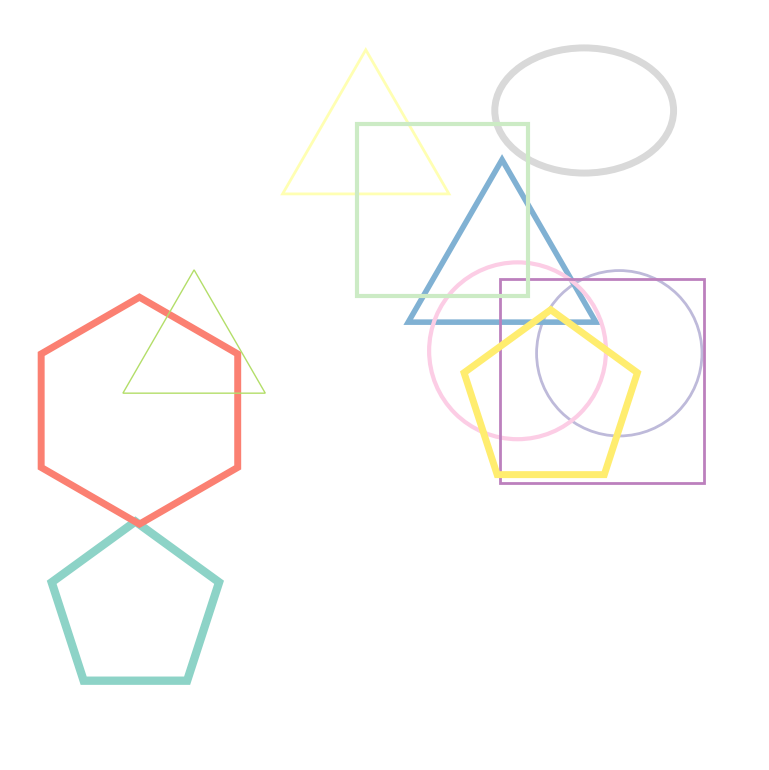[{"shape": "pentagon", "thickness": 3, "radius": 0.57, "center": [0.176, 0.208]}, {"shape": "triangle", "thickness": 1, "radius": 0.62, "center": [0.475, 0.811]}, {"shape": "circle", "thickness": 1, "radius": 0.54, "center": [0.804, 0.541]}, {"shape": "hexagon", "thickness": 2.5, "radius": 0.74, "center": [0.181, 0.467]}, {"shape": "triangle", "thickness": 2, "radius": 0.7, "center": [0.652, 0.652]}, {"shape": "triangle", "thickness": 0.5, "radius": 0.53, "center": [0.252, 0.543]}, {"shape": "circle", "thickness": 1.5, "radius": 0.57, "center": [0.672, 0.544]}, {"shape": "oval", "thickness": 2.5, "radius": 0.58, "center": [0.759, 0.857]}, {"shape": "square", "thickness": 1, "radius": 0.66, "center": [0.782, 0.505]}, {"shape": "square", "thickness": 1.5, "radius": 0.56, "center": [0.575, 0.727]}, {"shape": "pentagon", "thickness": 2.5, "radius": 0.59, "center": [0.715, 0.479]}]